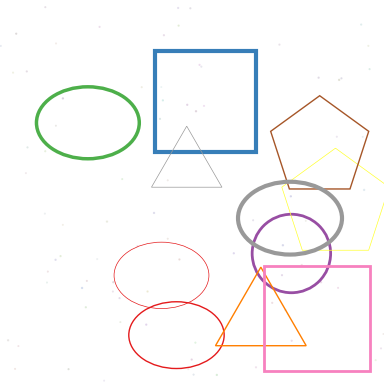[{"shape": "oval", "thickness": 0.5, "radius": 0.62, "center": [0.419, 0.285]}, {"shape": "oval", "thickness": 1, "radius": 0.62, "center": [0.458, 0.13]}, {"shape": "square", "thickness": 3, "radius": 0.65, "center": [0.535, 0.736]}, {"shape": "oval", "thickness": 2.5, "radius": 0.67, "center": [0.228, 0.681]}, {"shape": "circle", "thickness": 2, "radius": 0.51, "center": [0.757, 0.342]}, {"shape": "triangle", "thickness": 1, "radius": 0.68, "center": [0.677, 0.17]}, {"shape": "pentagon", "thickness": 0.5, "radius": 0.73, "center": [0.871, 0.469]}, {"shape": "pentagon", "thickness": 1, "radius": 0.67, "center": [0.83, 0.617]}, {"shape": "square", "thickness": 2, "radius": 0.68, "center": [0.823, 0.172]}, {"shape": "triangle", "thickness": 0.5, "radius": 0.53, "center": [0.485, 0.567]}, {"shape": "oval", "thickness": 3, "radius": 0.68, "center": [0.753, 0.433]}]